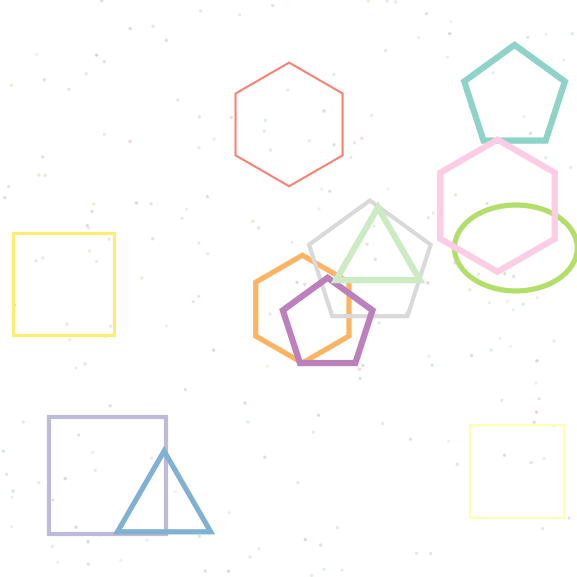[{"shape": "pentagon", "thickness": 3, "radius": 0.46, "center": [0.891, 0.83]}, {"shape": "square", "thickness": 1, "radius": 0.41, "center": [0.895, 0.183]}, {"shape": "square", "thickness": 2, "radius": 0.51, "center": [0.187, 0.175]}, {"shape": "hexagon", "thickness": 1, "radius": 0.54, "center": [0.501, 0.784]}, {"shape": "triangle", "thickness": 2.5, "radius": 0.47, "center": [0.284, 0.125]}, {"shape": "hexagon", "thickness": 2.5, "radius": 0.47, "center": [0.524, 0.464]}, {"shape": "oval", "thickness": 2.5, "radius": 0.53, "center": [0.893, 0.57]}, {"shape": "hexagon", "thickness": 3, "radius": 0.57, "center": [0.861, 0.643]}, {"shape": "pentagon", "thickness": 2, "radius": 0.55, "center": [0.64, 0.541]}, {"shape": "pentagon", "thickness": 3, "radius": 0.41, "center": [0.567, 0.437]}, {"shape": "triangle", "thickness": 3, "radius": 0.42, "center": [0.654, 0.556]}, {"shape": "square", "thickness": 1.5, "radius": 0.44, "center": [0.11, 0.507]}]